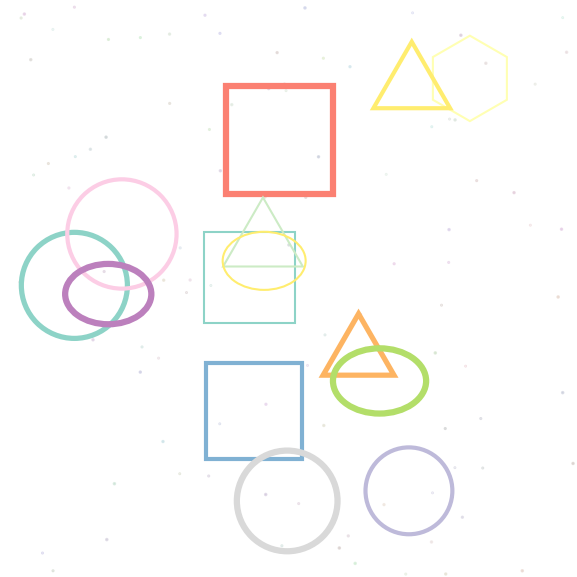[{"shape": "square", "thickness": 1, "radius": 0.39, "center": [0.432, 0.518]}, {"shape": "circle", "thickness": 2.5, "radius": 0.46, "center": [0.129, 0.505]}, {"shape": "hexagon", "thickness": 1, "radius": 0.37, "center": [0.814, 0.863]}, {"shape": "circle", "thickness": 2, "radius": 0.38, "center": [0.708, 0.149]}, {"shape": "square", "thickness": 3, "radius": 0.47, "center": [0.484, 0.757]}, {"shape": "square", "thickness": 2, "radius": 0.42, "center": [0.44, 0.287]}, {"shape": "triangle", "thickness": 2.5, "radius": 0.35, "center": [0.621, 0.385]}, {"shape": "oval", "thickness": 3, "radius": 0.4, "center": [0.657, 0.339]}, {"shape": "circle", "thickness": 2, "radius": 0.47, "center": [0.211, 0.594]}, {"shape": "circle", "thickness": 3, "radius": 0.44, "center": [0.497, 0.132]}, {"shape": "oval", "thickness": 3, "radius": 0.37, "center": [0.187, 0.49]}, {"shape": "triangle", "thickness": 1, "radius": 0.4, "center": [0.455, 0.578]}, {"shape": "oval", "thickness": 1, "radius": 0.36, "center": [0.457, 0.547]}, {"shape": "triangle", "thickness": 2, "radius": 0.38, "center": [0.713, 0.85]}]